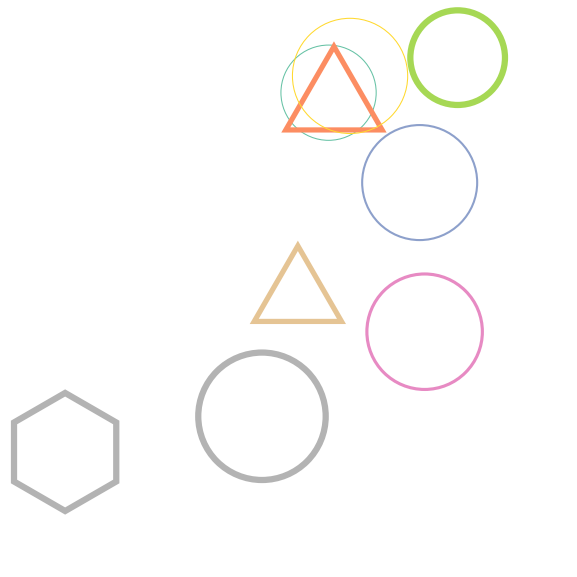[{"shape": "circle", "thickness": 0.5, "radius": 0.41, "center": [0.569, 0.839]}, {"shape": "triangle", "thickness": 2.5, "radius": 0.48, "center": [0.578, 0.822]}, {"shape": "circle", "thickness": 1, "radius": 0.5, "center": [0.727, 0.683]}, {"shape": "circle", "thickness": 1.5, "radius": 0.5, "center": [0.735, 0.425]}, {"shape": "circle", "thickness": 3, "radius": 0.41, "center": [0.792, 0.899]}, {"shape": "circle", "thickness": 0.5, "radius": 0.5, "center": [0.606, 0.868]}, {"shape": "triangle", "thickness": 2.5, "radius": 0.44, "center": [0.516, 0.486]}, {"shape": "hexagon", "thickness": 3, "radius": 0.51, "center": [0.113, 0.216]}, {"shape": "circle", "thickness": 3, "radius": 0.55, "center": [0.454, 0.278]}]